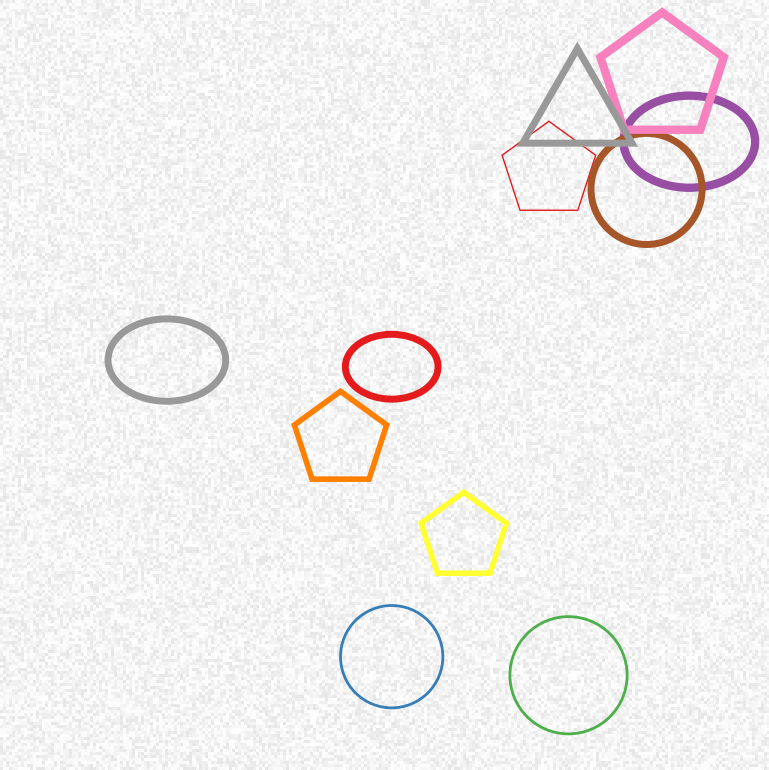[{"shape": "oval", "thickness": 2.5, "radius": 0.3, "center": [0.509, 0.524]}, {"shape": "pentagon", "thickness": 0.5, "radius": 0.32, "center": [0.713, 0.779]}, {"shape": "circle", "thickness": 1, "radius": 0.33, "center": [0.509, 0.147]}, {"shape": "circle", "thickness": 1, "radius": 0.38, "center": [0.738, 0.123]}, {"shape": "oval", "thickness": 3, "radius": 0.43, "center": [0.895, 0.816]}, {"shape": "pentagon", "thickness": 2, "radius": 0.32, "center": [0.442, 0.429]}, {"shape": "pentagon", "thickness": 2, "radius": 0.29, "center": [0.602, 0.303]}, {"shape": "circle", "thickness": 2.5, "radius": 0.36, "center": [0.84, 0.755]}, {"shape": "pentagon", "thickness": 3, "radius": 0.42, "center": [0.86, 0.9]}, {"shape": "oval", "thickness": 2.5, "radius": 0.38, "center": [0.217, 0.532]}, {"shape": "triangle", "thickness": 2.5, "radius": 0.41, "center": [0.75, 0.855]}]